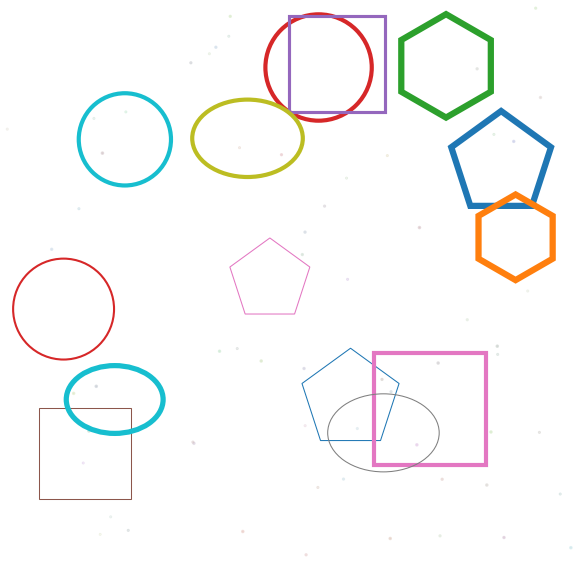[{"shape": "pentagon", "thickness": 3, "radius": 0.45, "center": [0.868, 0.716]}, {"shape": "pentagon", "thickness": 0.5, "radius": 0.44, "center": [0.607, 0.308]}, {"shape": "hexagon", "thickness": 3, "radius": 0.37, "center": [0.893, 0.588]}, {"shape": "hexagon", "thickness": 3, "radius": 0.45, "center": [0.772, 0.885]}, {"shape": "circle", "thickness": 2, "radius": 0.46, "center": [0.552, 0.882]}, {"shape": "circle", "thickness": 1, "radius": 0.44, "center": [0.11, 0.464]}, {"shape": "square", "thickness": 1.5, "radius": 0.42, "center": [0.584, 0.889]}, {"shape": "square", "thickness": 0.5, "radius": 0.39, "center": [0.147, 0.214]}, {"shape": "square", "thickness": 2, "radius": 0.49, "center": [0.744, 0.29]}, {"shape": "pentagon", "thickness": 0.5, "radius": 0.36, "center": [0.467, 0.514]}, {"shape": "oval", "thickness": 0.5, "radius": 0.48, "center": [0.664, 0.25]}, {"shape": "oval", "thickness": 2, "radius": 0.48, "center": [0.429, 0.76]}, {"shape": "oval", "thickness": 2.5, "radius": 0.42, "center": [0.199, 0.307]}, {"shape": "circle", "thickness": 2, "radius": 0.4, "center": [0.216, 0.758]}]